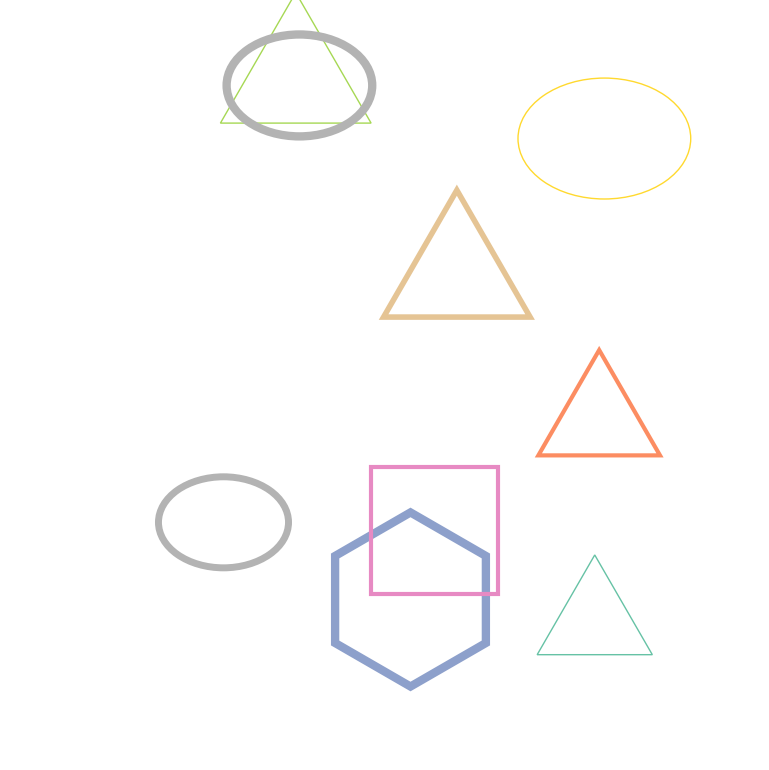[{"shape": "triangle", "thickness": 0.5, "radius": 0.43, "center": [0.772, 0.193]}, {"shape": "triangle", "thickness": 1.5, "radius": 0.46, "center": [0.778, 0.454]}, {"shape": "hexagon", "thickness": 3, "radius": 0.57, "center": [0.533, 0.221]}, {"shape": "square", "thickness": 1.5, "radius": 0.41, "center": [0.564, 0.311]}, {"shape": "triangle", "thickness": 0.5, "radius": 0.56, "center": [0.384, 0.897]}, {"shape": "oval", "thickness": 0.5, "radius": 0.56, "center": [0.785, 0.82]}, {"shape": "triangle", "thickness": 2, "radius": 0.55, "center": [0.593, 0.643]}, {"shape": "oval", "thickness": 2.5, "radius": 0.42, "center": [0.29, 0.322]}, {"shape": "oval", "thickness": 3, "radius": 0.47, "center": [0.389, 0.889]}]